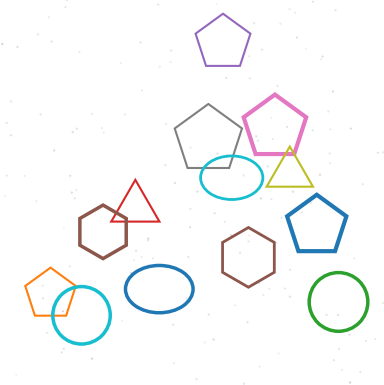[{"shape": "pentagon", "thickness": 3, "radius": 0.4, "center": [0.823, 0.413]}, {"shape": "oval", "thickness": 2.5, "radius": 0.44, "center": [0.414, 0.249]}, {"shape": "pentagon", "thickness": 1.5, "radius": 0.34, "center": [0.131, 0.236]}, {"shape": "circle", "thickness": 2.5, "radius": 0.38, "center": [0.879, 0.216]}, {"shape": "triangle", "thickness": 1.5, "radius": 0.36, "center": [0.352, 0.461]}, {"shape": "pentagon", "thickness": 1.5, "radius": 0.37, "center": [0.579, 0.889]}, {"shape": "hexagon", "thickness": 2.5, "radius": 0.35, "center": [0.268, 0.398]}, {"shape": "hexagon", "thickness": 2, "radius": 0.39, "center": [0.645, 0.332]}, {"shape": "pentagon", "thickness": 3, "radius": 0.43, "center": [0.714, 0.669]}, {"shape": "pentagon", "thickness": 1.5, "radius": 0.46, "center": [0.541, 0.638]}, {"shape": "triangle", "thickness": 1.5, "radius": 0.35, "center": [0.753, 0.55]}, {"shape": "oval", "thickness": 2, "radius": 0.4, "center": [0.602, 0.538]}, {"shape": "circle", "thickness": 2.5, "radius": 0.37, "center": [0.212, 0.181]}]